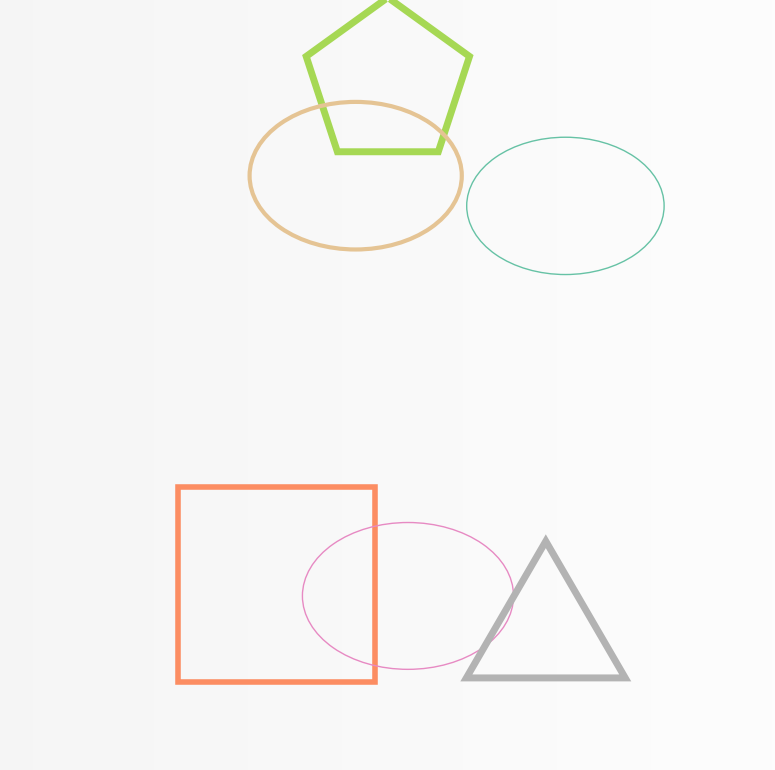[{"shape": "oval", "thickness": 0.5, "radius": 0.64, "center": [0.73, 0.733]}, {"shape": "square", "thickness": 2, "radius": 0.64, "center": [0.357, 0.241]}, {"shape": "oval", "thickness": 0.5, "radius": 0.68, "center": [0.526, 0.226]}, {"shape": "pentagon", "thickness": 2.5, "radius": 0.55, "center": [0.5, 0.893]}, {"shape": "oval", "thickness": 1.5, "radius": 0.68, "center": [0.459, 0.772]}, {"shape": "triangle", "thickness": 2.5, "radius": 0.59, "center": [0.704, 0.179]}]